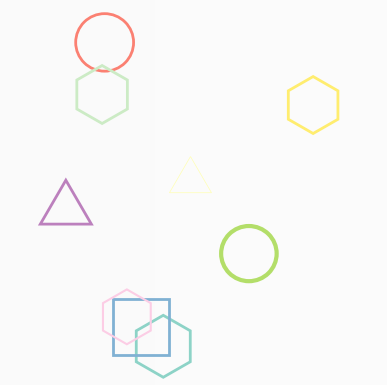[{"shape": "hexagon", "thickness": 2, "radius": 0.4, "center": [0.421, 0.101]}, {"shape": "triangle", "thickness": 0.5, "radius": 0.31, "center": [0.492, 0.531]}, {"shape": "circle", "thickness": 2, "radius": 0.37, "center": [0.27, 0.89]}, {"shape": "square", "thickness": 2, "radius": 0.36, "center": [0.364, 0.151]}, {"shape": "circle", "thickness": 3, "radius": 0.36, "center": [0.642, 0.341]}, {"shape": "hexagon", "thickness": 1.5, "radius": 0.36, "center": [0.327, 0.177]}, {"shape": "triangle", "thickness": 2, "radius": 0.38, "center": [0.17, 0.456]}, {"shape": "hexagon", "thickness": 2, "radius": 0.38, "center": [0.264, 0.755]}, {"shape": "hexagon", "thickness": 2, "radius": 0.37, "center": [0.808, 0.727]}]